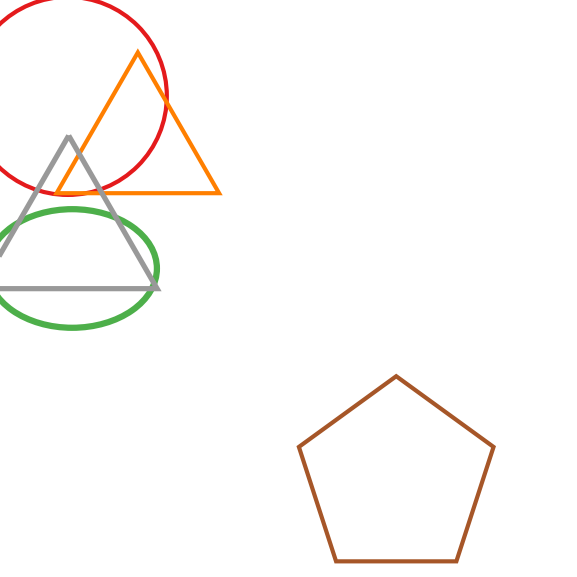[{"shape": "circle", "thickness": 2, "radius": 0.86, "center": [0.117, 0.833]}, {"shape": "oval", "thickness": 3, "radius": 0.73, "center": [0.125, 0.534]}, {"shape": "triangle", "thickness": 2, "radius": 0.81, "center": [0.239, 0.746]}, {"shape": "pentagon", "thickness": 2, "radius": 0.89, "center": [0.686, 0.17]}, {"shape": "triangle", "thickness": 2.5, "radius": 0.88, "center": [0.119, 0.588]}]